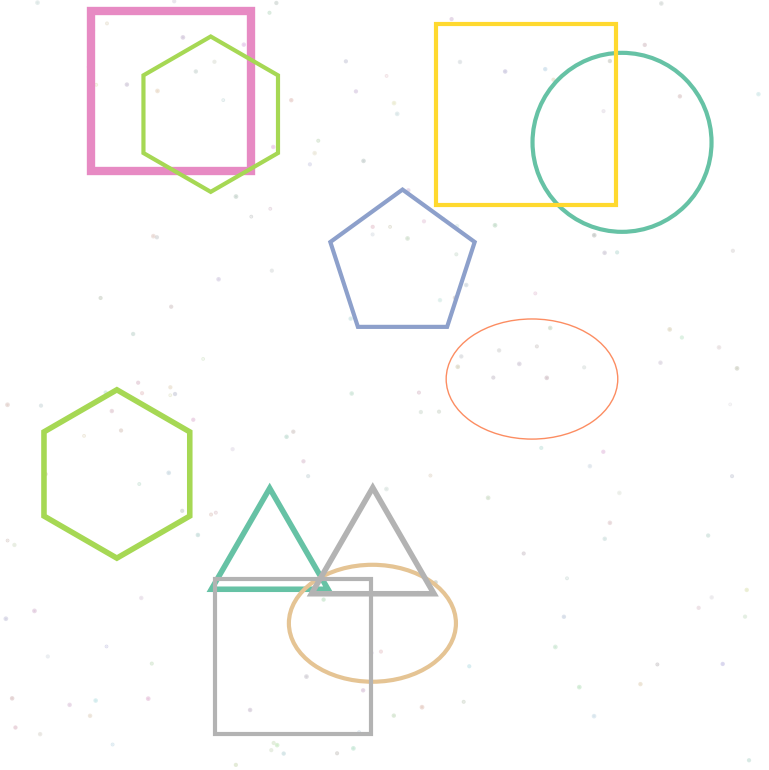[{"shape": "triangle", "thickness": 2, "radius": 0.44, "center": [0.35, 0.278]}, {"shape": "circle", "thickness": 1.5, "radius": 0.58, "center": [0.808, 0.815]}, {"shape": "oval", "thickness": 0.5, "radius": 0.56, "center": [0.691, 0.508]}, {"shape": "pentagon", "thickness": 1.5, "radius": 0.49, "center": [0.523, 0.655]}, {"shape": "square", "thickness": 3, "radius": 0.52, "center": [0.222, 0.882]}, {"shape": "hexagon", "thickness": 2, "radius": 0.55, "center": [0.152, 0.384]}, {"shape": "hexagon", "thickness": 1.5, "radius": 0.5, "center": [0.274, 0.852]}, {"shape": "square", "thickness": 1.5, "radius": 0.58, "center": [0.683, 0.851]}, {"shape": "oval", "thickness": 1.5, "radius": 0.54, "center": [0.484, 0.191]}, {"shape": "triangle", "thickness": 2, "radius": 0.46, "center": [0.484, 0.275]}, {"shape": "square", "thickness": 1.5, "radius": 0.51, "center": [0.38, 0.148]}]